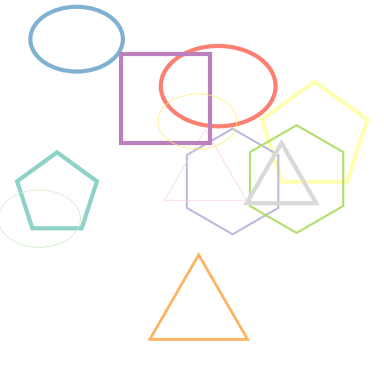[{"shape": "pentagon", "thickness": 3, "radius": 0.55, "center": [0.148, 0.495]}, {"shape": "pentagon", "thickness": 3, "radius": 0.72, "center": [0.817, 0.645]}, {"shape": "hexagon", "thickness": 1.5, "radius": 0.69, "center": [0.604, 0.529]}, {"shape": "oval", "thickness": 3, "radius": 0.75, "center": [0.567, 0.776]}, {"shape": "oval", "thickness": 3, "radius": 0.6, "center": [0.199, 0.898]}, {"shape": "triangle", "thickness": 2, "radius": 0.73, "center": [0.516, 0.192]}, {"shape": "hexagon", "thickness": 1.5, "radius": 0.7, "center": [0.77, 0.535]}, {"shape": "triangle", "thickness": 0.5, "radius": 0.61, "center": [0.534, 0.541]}, {"shape": "triangle", "thickness": 3, "radius": 0.52, "center": [0.731, 0.524]}, {"shape": "square", "thickness": 3, "radius": 0.58, "center": [0.43, 0.745]}, {"shape": "oval", "thickness": 0.5, "radius": 0.53, "center": [0.102, 0.432]}, {"shape": "oval", "thickness": 0.5, "radius": 0.51, "center": [0.513, 0.685]}]